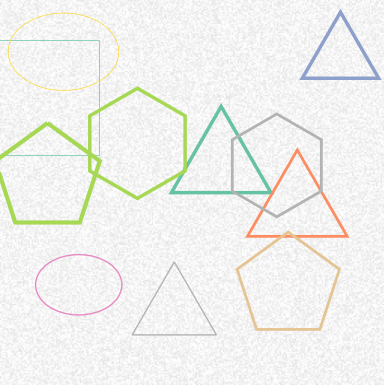[{"shape": "square", "thickness": 0.5, "radius": 0.75, "center": [0.108, 0.746]}, {"shape": "triangle", "thickness": 2.5, "radius": 0.75, "center": [0.574, 0.574]}, {"shape": "triangle", "thickness": 2, "radius": 0.75, "center": [0.772, 0.461]}, {"shape": "triangle", "thickness": 2.5, "radius": 0.57, "center": [0.884, 0.854]}, {"shape": "oval", "thickness": 1, "radius": 0.56, "center": [0.205, 0.26]}, {"shape": "hexagon", "thickness": 2.5, "radius": 0.71, "center": [0.357, 0.628]}, {"shape": "pentagon", "thickness": 3, "radius": 0.71, "center": [0.124, 0.538]}, {"shape": "oval", "thickness": 0.5, "radius": 0.72, "center": [0.165, 0.866]}, {"shape": "pentagon", "thickness": 2, "radius": 0.7, "center": [0.749, 0.257]}, {"shape": "triangle", "thickness": 1, "radius": 0.63, "center": [0.453, 0.193]}, {"shape": "hexagon", "thickness": 2, "radius": 0.67, "center": [0.719, 0.57]}]